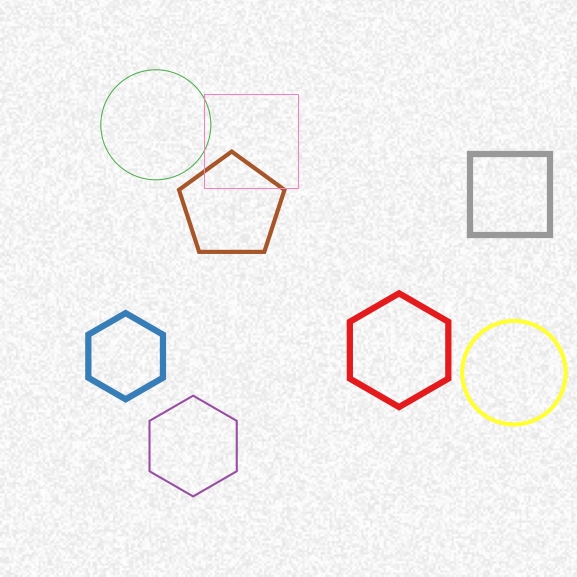[{"shape": "hexagon", "thickness": 3, "radius": 0.49, "center": [0.691, 0.393]}, {"shape": "hexagon", "thickness": 3, "radius": 0.37, "center": [0.218, 0.382]}, {"shape": "circle", "thickness": 0.5, "radius": 0.48, "center": [0.27, 0.783]}, {"shape": "hexagon", "thickness": 1, "radius": 0.44, "center": [0.334, 0.227]}, {"shape": "circle", "thickness": 2, "radius": 0.45, "center": [0.89, 0.354]}, {"shape": "pentagon", "thickness": 2, "radius": 0.48, "center": [0.401, 0.641]}, {"shape": "square", "thickness": 0.5, "radius": 0.41, "center": [0.435, 0.755]}, {"shape": "square", "thickness": 3, "radius": 0.35, "center": [0.883, 0.662]}]